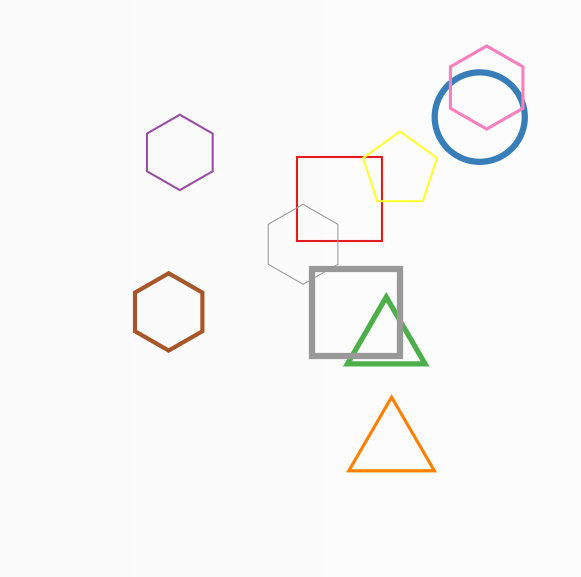[{"shape": "square", "thickness": 1, "radius": 0.37, "center": [0.584, 0.654]}, {"shape": "circle", "thickness": 3, "radius": 0.39, "center": [0.825, 0.796]}, {"shape": "triangle", "thickness": 2.5, "radius": 0.39, "center": [0.665, 0.408]}, {"shape": "hexagon", "thickness": 1, "radius": 0.33, "center": [0.309, 0.735]}, {"shape": "triangle", "thickness": 1.5, "radius": 0.42, "center": [0.674, 0.226]}, {"shape": "pentagon", "thickness": 1, "radius": 0.33, "center": [0.688, 0.705]}, {"shape": "hexagon", "thickness": 2, "radius": 0.33, "center": [0.29, 0.459]}, {"shape": "hexagon", "thickness": 1.5, "radius": 0.36, "center": [0.837, 0.848]}, {"shape": "square", "thickness": 3, "radius": 0.38, "center": [0.612, 0.458]}, {"shape": "hexagon", "thickness": 0.5, "radius": 0.35, "center": [0.521, 0.576]}]